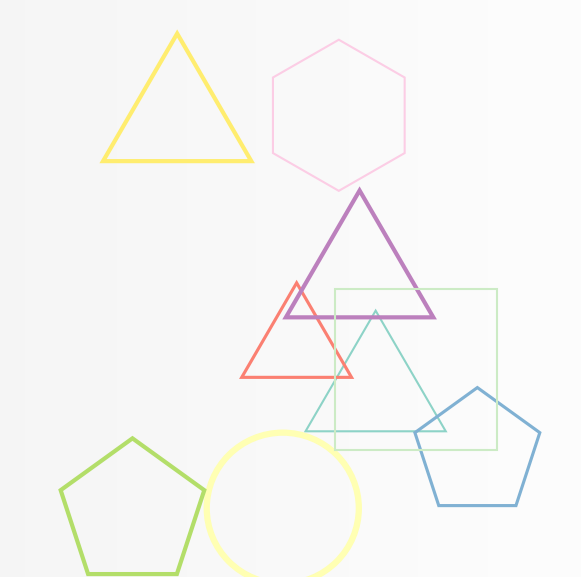[{"shape": "triangle", "thickness": 1, "radius": 0.7, "center": [0.646, 0.322]}, {"shape": "circle", "thickness": 3, "radius": 0.65, "center": [0.487, 0.119]}, {"shape": "triangle", "thickness": 1.5, "radius": 0.55, "center": [0.51, 0.4]}, {"shape": "pentagon", "thickness": 1.5, "radius": 0.56, "center": [0.821, 0.215]}, {"shape": "pentagon", "thickness": 2, "radius": 0.65, "center": [0.228, 0.11]}, {"shape": "hexagon", "thickness": 1, "radius": 0.65, "center": [0.583, 0.8]}, {"shape": "triangle", "thickness": 2, "radius": 0.73, "center": [0.619, 0.523]}, {"shape": "square", "thickness": 1, "radius": 0.7, "center": [0.716, 0.359]}, {"shape": "triangle", "thickness": 2, "radius": 0.74, "center": [0.305, 0.794]}]